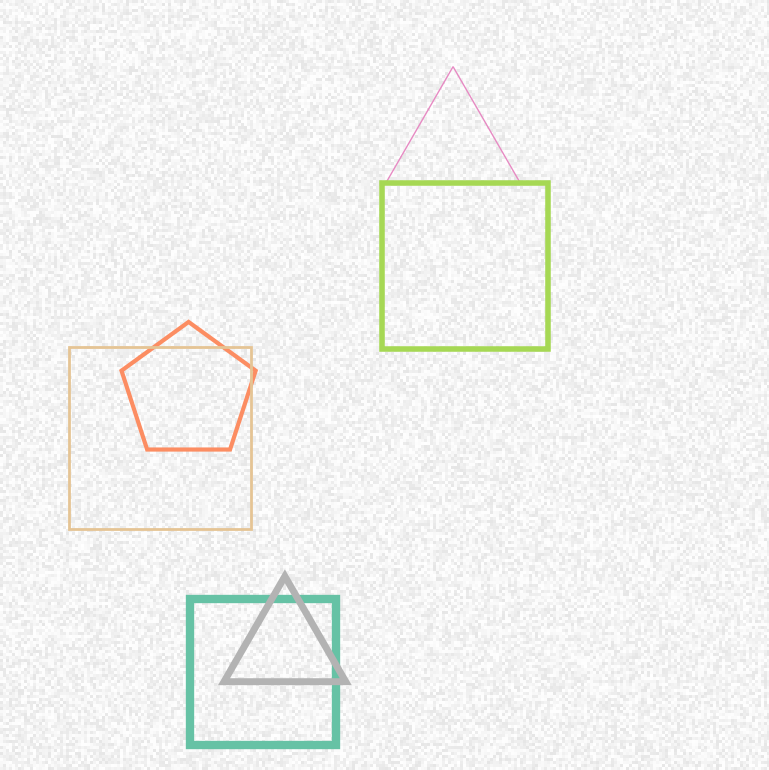[{"shape": "square", "thickness": 3, "radius": 0.47, "center": [0.341, 0.128]}, {"shape": "pentagon", "thickness": 1.5, "radius": 0.46, "center": [0.245, 0.49]}, {"shape": "triangle", "thickness": 0.5, "radius": 0.5, "center": [0.588, 0.813]}, {"shape": "square", "thickness": 2, "radius": 0.54, "center": [0.604, 0.654]}, {"shape": "square", "thickness": 1, "radius": 0.59, "center": [0.208, 0.431]}, {"shape": "triangle", "thickness": 2.5, "radius": 0.46, "center": [0.37, 0.16]}]